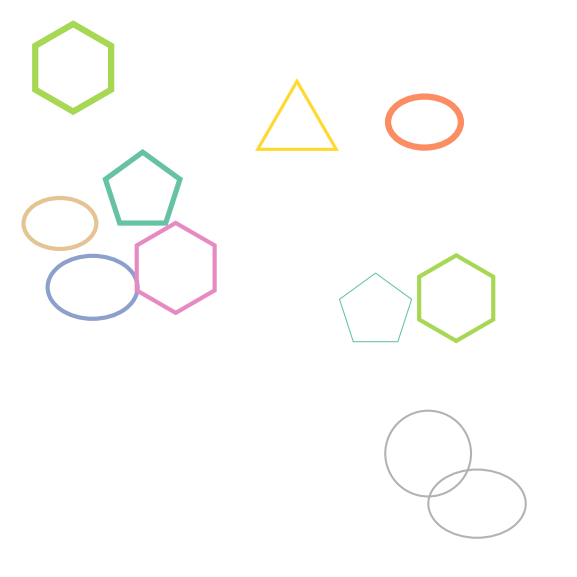[{"shape": "pentagon", "thickness": 2.5, "radius": 0.34, "center": [0.247, 0.668]}, {"shape": "pentagon", "thickness": 0.5, "radius": 0.33, "center": [0.65, 0.461]}, {"shape": "oval", "thickness": 3, "radius": 0.32, "center": [0.735, 0.788]}, {"shape": "oval", "thickness": 2, "radius": 0.39, "center": [0.16, 0.502]}, {"shape": "hexagon", "thickness": 2, "radius": 0.39, "center": [0.304, 0.535]}, {"shape": "hexagon", "thickness": 2, "radius": 0.37, "center": [0.79, 0.483]}, {"shape": "hexagon", "thickness": 3, "radius": 0.38, "center": [0.127, 0.882]}, {"shape": "triangle", "thickness": 1.5, "radius": 0.39, "center": [0.514, 0.78]}, {"shape": "oval", "thickness": 2, "radius": 0.32, "center": [0.104, 0.612]}, {"shape": "oval", "thickness": 1, "radius": 0.42, "center": [0.826, 0.127]}, {"shape": "circle", "thickness": 1, "radius": 0.37, "center": [0.741, 0.214]}]